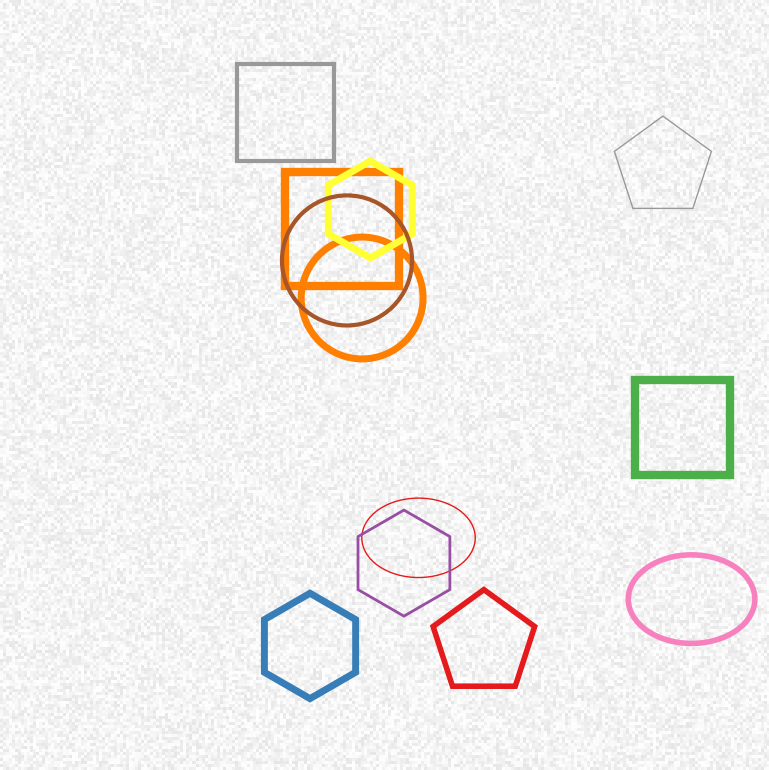[{"shape": "pentagon", "thickness": 2, "radius": 0.35, "center": [0.628, 0.165]}, {"shape": "oval", "thickness": 0.5, "radius": 0.37, "center": [0.544, 0.302]}, {"shape": "hexagon", "thickness": 2.5, "radius": 0.34, "center": [0.403, 0.161]}, {"shape": "square", "thickness": 3, "radius": 0.31, "center": [0.886, 0.444]}, {"shape": "hexagon", "thickness": 1, "radius": 0.34, "center": [0.525, 0.269]}, {"shape": "circle", "thickness": 2.5, "radius": 0.4, "center": [0.47, 0.613]}, {"shape": "square", "thickness": 3, "radius": 0.37, "center": [0.444, 0.703]}, {"shape": "hexagon", "thickness": 2.5, "radius": 0.31, "center": [0.481, 0.728]}, {"shape": "circle", "thickness": 1.5, "radius": 0.42, "center": [0.451, 0.662]}, {"shape": "oval", "thickness": 2, "radius": 0.41, "center": [0.898, 0.222]}, {"shape": "pentagon", "thickness": 0.5, "radius": 0.33, "center": [0.861, 0.783]}, {"shape": "square", "thickness": 1.5, "radius": 0.32, "center": [0.371, 0.854]}]